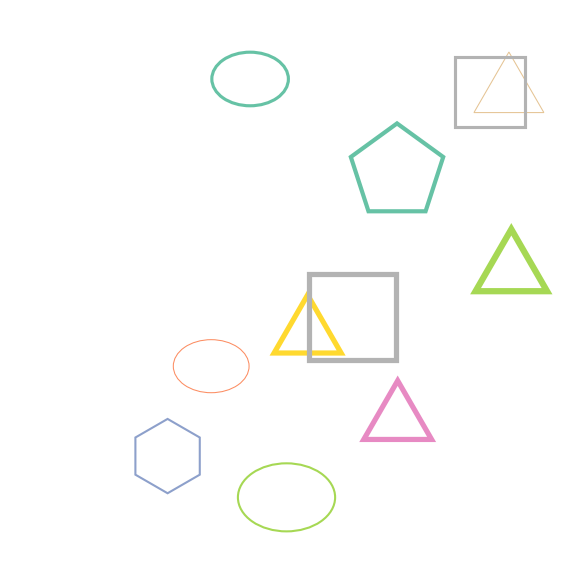[{"shape": "oval", "thickness": 1.5, "radius": 0.33, "center": [0.433, 0.862]}, {"shape": "pentagon", "thickness": 2, "radius": 0.42, "center": [0.687, 0.701]}, {"shape": "oval", "thickness": 0.5, "radius": 0.33, "center": [0.366, 0.365]}, {"shape": "hexagon", "thickness": 1, "radius": 0.32, "center": [0.29, 0.209]}, {"shape": "triangle", "thickness": 2.5, "radius": 0.34, "center": [0.689, 0.272]}, {"shape": "oval", "thickness": 1, "radius": 0.42, "center": [0.496, 0.138]}, {"shape": "triangle", "thickness": 3, "radius": 0.36, "center": [0.885, 0.531]}, {"shape": "triangle", "thickness": 2.5, "radius": 0.34, "center": [0.533, 0.421]}, {"shape": "triangle", "thickness": 0.5, "radius": 0.35, "center": [0.881, 0.839]}, {"shape": "square", "thickness": 1.5, "radius": 0.3, "center": [0.848, 0.84]}, {"shape": "square", "thickness": 2.5, "radius": 0.38, "center": [0.611, 0.45]}]